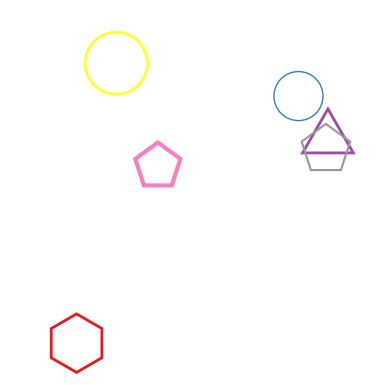[{"shape": "hexagon", "thickness": 2, "radius": 0.38, "center": [0.199, 0.109]}, {"shape": "circle", "thickness": 1, "radius": 0.32, "center": [0.775, 0.75]}, {"shape": "triangle", "thickness": 2, "radius": 0.38, "center": [0.852, 0.641]}, {"shape": "circle", "thickness": 2, "radius": 0.4, "center": [0.302, 0.836]}, {"shape": "pentagon", "thickness": 3, "radius": 0.31, "center": [0.41, 0.568]}, {"shape": "pentagon", "thickness": 1.5, "radius": 0.33, "center": [0.847, 0.612]}]